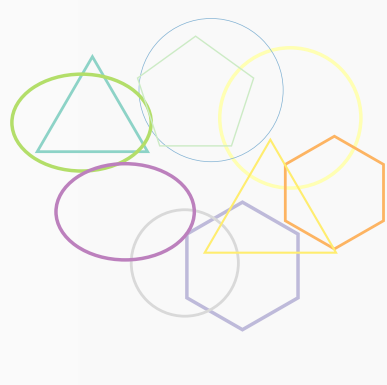[{"shape": "triangle", "thickness": 2, "radius": 0.82, "center": [0.238, 0.688]}, {"shape": "circle", "thickness": 2.5, "radius": 0.91, "center": [0.749, 0.694]}, {"shape": "hexagon", "thickness": 2.5, "radius": 0.83, "center": [0.626, 0.309]}, {"shape": "circle", "thickness": 0.5, "radius": 0.93, "center": [0.545, 0.766]}, {"shape": "hexagon", "thickness": 2, "radius": 0.73, "center": [0.863, 0.5]}, {"shape": "oval", "thickness": 2.5, "radius": 0.9, "center": [0.21, 0.682]}, {"shape": "circle", "thickness": 2, "radius": 0.69, "center": [0.477, 0.317]}, {"shape": "oval", "thickness": 2.5, "radius": 0.89, "center": [0.323, 0.45]}, {"shape": "pentagon", "thickness": 1, "radius": 0.79, "center": [0.505, 0.749]}, {"shape": "triangle", "thickness": 1.5, "radius": 0.98, "center": [0.698, 0.442]}]